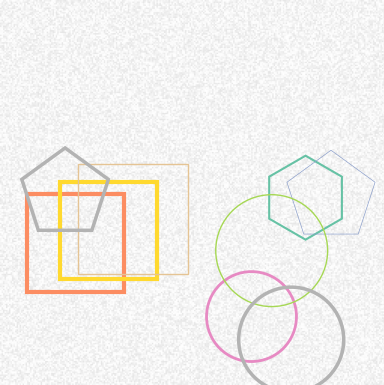[{"shape": "hexagon", "thickness": 1.5, "radius": 0.55, "center": [0.794, 0.487]}, {"shape": "square", "thickness": 3, "radius": 0.63, "center": [0.196, 0.369]}, {"shape": "pentagon", "thickness": 0.5, "radius": 0.6, "center": [0.86, 0.489]}, {"shape": "circle", "thickness": 2, "radius": 0.58, "center": [0.653, 0.178]}, {"shape": "circle", "thickness": 1, "radius": 0.73, "center": [0.706, 0.349]}, {"shape": "square", "thickness": 3, "radius": 0.63, "center": [0.282, 0.401]}, {"shape": "square", "thickness": 1, "radius": 0.71, "center": [0.345, 0.43]}, {"shape": "circle", "thickness": 2.5, "radius": 0.68, "center": [0.756, 0.118]}, {"shape": "pentagon", "thickness": 2.5, "radius": 0.59, "center": [0.169, 0.497]}]